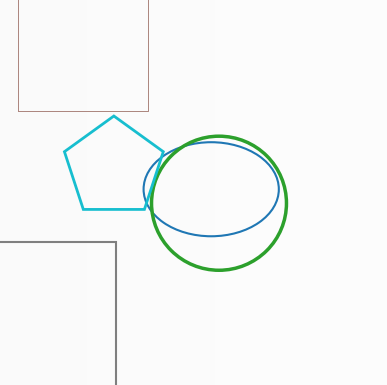[{"shape": "oval", "thickness": 1.5, "radius": 0.87, "center": [0.545, 0.508]}, {"shape": "circle", "thickness": 2.5, "radius": 0.87, "center": [0.565, 0.472]}, {"shape": "square", "thickness": 0.5, "radius": 0.84, "center": [0.215, 0.88]}, {"shape": "square", "thickness": 1.5, "radius": 0.94, "center": [0.111, 0.182]}, {"shape": "pentagon", "thickness": 2, "radius": 0.67, "center": [0.294, 0.565]}]